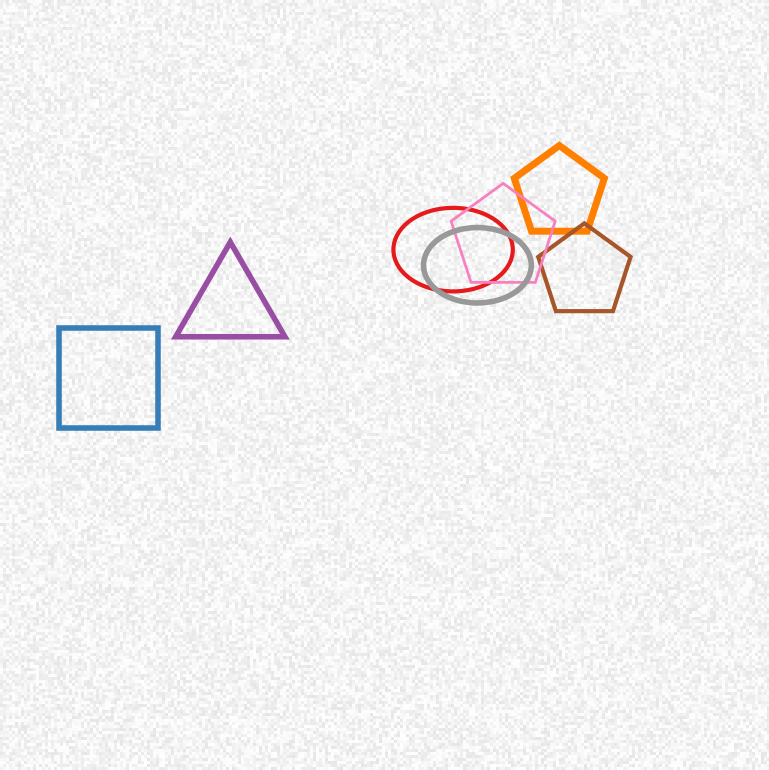[{"shape": "oval", "thickness": 1.5, "radius": 0.39, "center": [0.588, 0.676]}, {"shape": "square", "thickness": 2, "radius": 0.32, "center": [0.141, 0.509]}, {"shape": "triangle", "thickness": 2, "radius": 0.41, "center": [0.299, 0.604]}, {"shape": "pentagon", "thickness": 2.5, "radius": 0.31, "center": [0.726, 0.749]}, {"shape": "pentagon", "thickness": 1.5, "radius": 0.32, "center": [0.759, 0.647]}, {"shape": "pentagon", "thickness": 1, "radius": 0.36, "center": [0.653, 0.691]}, {"shape": "oval", "thickness": 2, "radius": 0.35, "center": [0.62, 0.656]}]